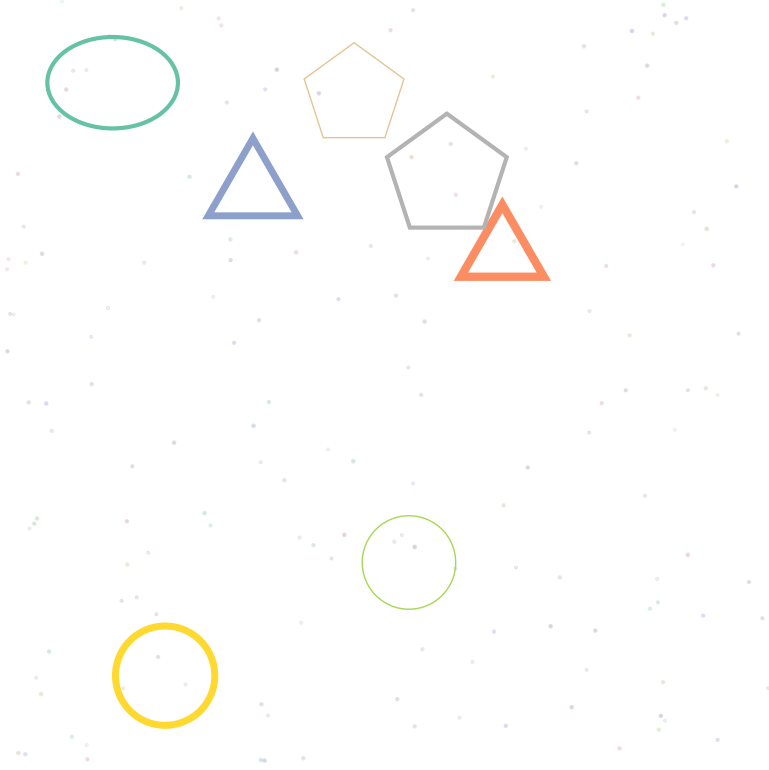[{"shape": "oval", "thickness": 1.5, "radius": 0.42, "center": [0.146, 0.893]}, {"shape": "triangle", "thickness": 3, "radius": 0.31, "center": [0.652, 0.672]}, {"shape": "triangle", "thickness": 2.5, "radius": 0.34, "center": [0.328, 0.753]}, {"shape": "circle", "thickness": 0.5, "radius": 0.3, "center": [0.531, 0.27]}, {"shape": "circle", "thickness": 2.5, "radius": 0.32, "center": [0.214, 0.123]}, {"shape": "pentagon", "thickness": 0.5, "radius": 0.34, "center": [0.46, 0.876]}, {"shape": "pentagon", "thickness": 1.5, "radius": 0.41, "center": [0.58, 0.771]}]